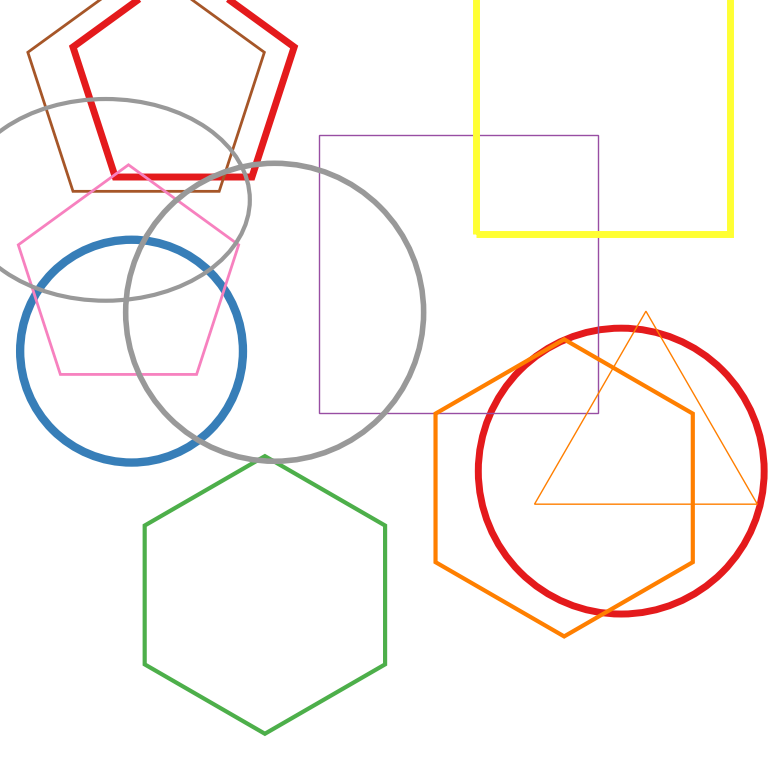[{"shape": "pentagon", "thickness": 2.5, "radius": 0.76, "center": [0.238, 0.892]}, {"shape": "circle", "thickness": 2.5, "radius": 0.93, "center": [0.807, 0.388]}, {"shape": "circle", "thickness": 3, "radius": 0.72, "center": [0.171, 0.544]}, {"shape": "hexagon", "thickness": 1.5, "radius": 0.9, "center": [0.344, 0.227]}, {"shape": "square", "thickness": 0.5, "radius": 0.9, "center": [0.595, 0.645]}, {"shape": "triangle", "thickness": 0.5, "radius": 0.84, "center": [0.839, 0.429]}, {"shape": "hexagon", "thickness": 1.5, "radius": 0.96, "center": [0.733, 0.366]}, {"shape": "square", "thickness": 2.5, "radius": 0.82, "center": [0.783, 0.86]}, {"shape": "pentagon", "thickness": 1, "radius": 0.81, "center": [0.19, 0.882]}, {"shape": "pentagon", "thickness": 1, "radius": 0.75, "center": [0.167, 0.635]}, {"shape": "oval", "thickness": 1.5, "radius": 0.94, "center": [0.137, 0.74]}, {"shape": "circle", "thickness": 2, "radius": 0.97, "center": [0.357, 0.594]}]